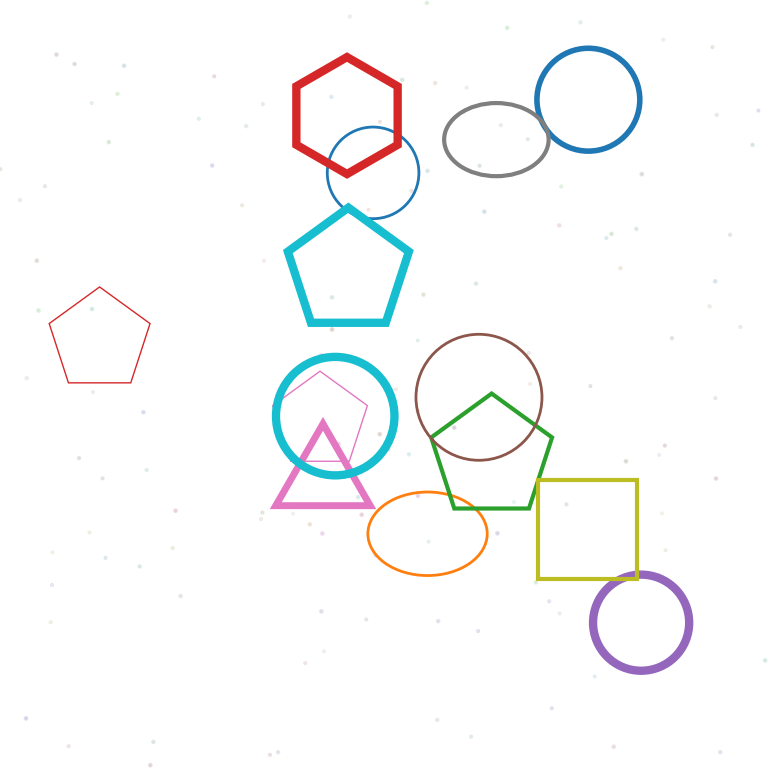[{"shape": "circle", "thickness": 1, "radius": 0.3, "center": [0.485, 0.775]}, {"shape": "circle", "thickness": 2, "radius": 0.33, "center": [0.764, 0.871]}, {"shape": "oval", "thickness": 1, "radius": 0.39, "center": [0.555, 0.307]}, {"shape": "pentagon", "thickness": 1.5, "radius": 0.41, "center": [0.638, 0.406]}, {"shape": "hexagon", "thickness": 3, "radius": 0.38, "center": [0.451, 0.85]}, {"shape": "pentagon", "thickness": 0.5, "radius": 0.34, "center": [0.129, 0.558]}, {"shape": "circle", "thickness": 3, "radius": 0.31, "center": [0.833, 0.191]}, {"shape": "circle", "thickness": 1, "radius": 0.41, "center": [0.622, 0.484]}, {"shape": "triangle", "thickness": 2.5, "radius": 0.35, "center": [0.419, 0.379]}, {"shape": "pentagon", "thickness": 0.5, "radius": 0.32, "center": [0.416, 0.453]}, {"shape": "oval", "thickness": 1.5, "radius": 0.34, "center": [0.645, 0.819]}, {"shape": "square", "thickness": 1.5, "radius": 0.32, "center": [0.764, 0.312]}, {"shape": "pentagon", "thickness": 3, "radius": 0.41, "center": [0.452, 0.648]}, {"shape": "circle", "thickness": 3, "radius": 0.38, "center": [0.435, 0.46]}]